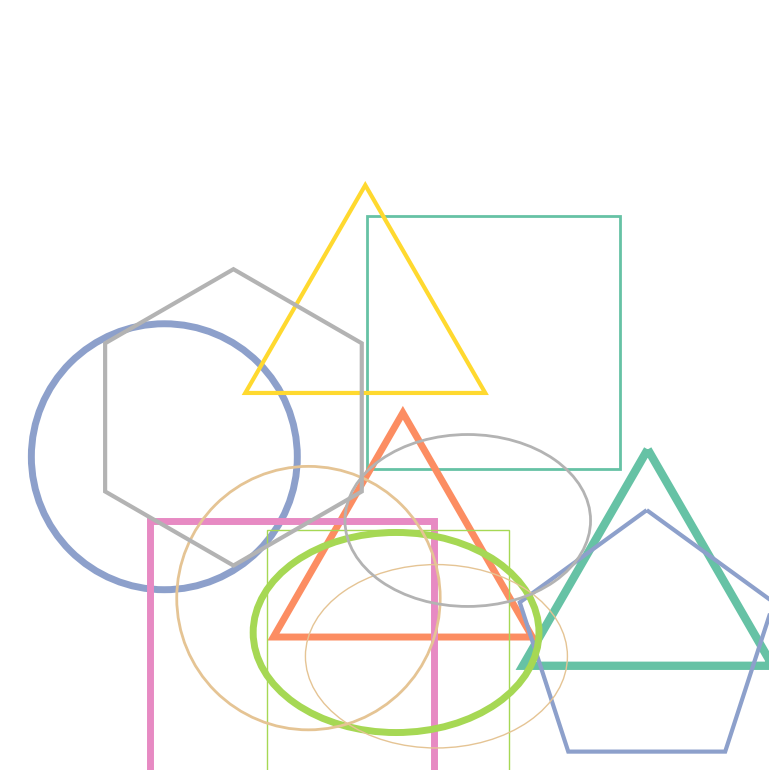[{"shape": "triangle", "thickness": 3, "radius": 0.94, "center": [0.841, 0.229]}, {"shape": "square", "thickness": 1, "radius": 0.82, "center": [0.641, 0.555]}, {"shape": "triangle", "thickness": 2.5, "radius": 0.97, "center": [0.523, 0.27]}, {"shape": "pentagon", "thickness": 1.5, "radius": 0.87, "center": [0.84, 0.164]}, {"shape": "circle", "thickness": 2.5, "radius": 0.86, "center": [0.213, 0.407]}, {"shape": "square", "thickness": 2.5, "radius": 0.92, "center": [0.379, 0.139]}, {"shape": "square", "thickness": 0.5, "radius": 0.78, "center": [0.504, 0.155]}, {"shape": "oval", "thickness": 2.5, "radius": 0.93, "center": [0.514, 0.179]}, {"shape": "triangle", "thickness": 1.5, "radius": 0.9, "center": [0.474, 0.58]}, {"shape": "oval", "thickness": 0.5, "radius": 0.85, "center": [0.567, 0.148]}, {"shape": "circle", "thickness": 1, "radius": 0.86, "center": [0.401, 0.223]}, {"shape": "oval", "thickness": 1, "radius": 0.8, "center": [0.607, 0.324]}, {"shape": "hexagon", "thickness": 1.5, "radius": 0.96, "center": [0.303, 0.458]}]